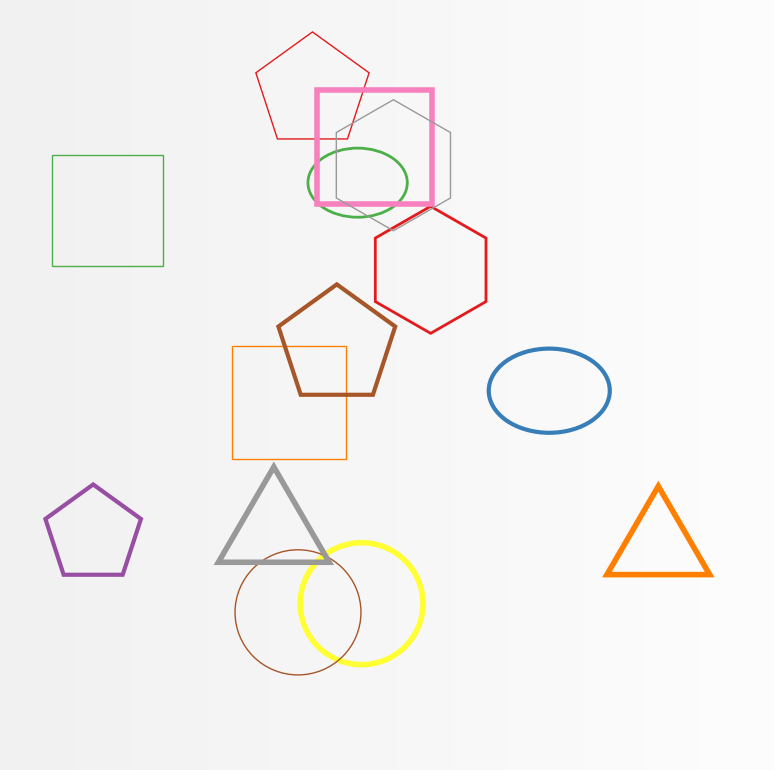[{"shape": "pentagon", "thickness": 0.5, "radius": 0.38, "center": [0.403, 0.882]}, {"shape": "hexagon", "thickness": 1, "radius": 0.41, "center": [0.556, 0.65]}, {"shape": "oval", "thickness": 1.5, "radius": 0.39, "center": [0.709, 0.493]}, {"shape": "square", "thickness": 0.5, "radius": 0.36, "center": [0.139, 0.727]}, {"shape": "oval", "thickness": 1, "radius": 0.32, "center": [0.461, 0.763]}, {"shape": "pentagon", "thickness": 1.5, "radius": 0.32, "center": [0.12, 0.306]}, {"shape": "square", "thickness": 0.5, "radius": 0.37, "center": [0.373, 0.477]}, {"shape": "triangle", "thickness": 2, "radius": 0.38, "center": [0.849, 0.292]}, {"shape": "circle", "thickness": 2, "radius": 0.4, "center": [0.467, 0.216]}, {"shape": "circle", "thickness": 0.5, "radius": 0.41, "center": [0.385, 0.205]}, {"shape": "pentagon", "thickness": 1.5, "radius": 0.4, "center": [0.435, 0.551]}, {"shape": "square", "thickness": 2, "radius": 0.37, "center": [0.483, 0.809]}, {"shape": "hexagon", "thickness": 0.5, "radius": 0.43, "center": [0.508, 0.785]}, {"shape": "triangle", "thickness": 2, "radius": 0.41, "center": [0.353, 0.311]}]